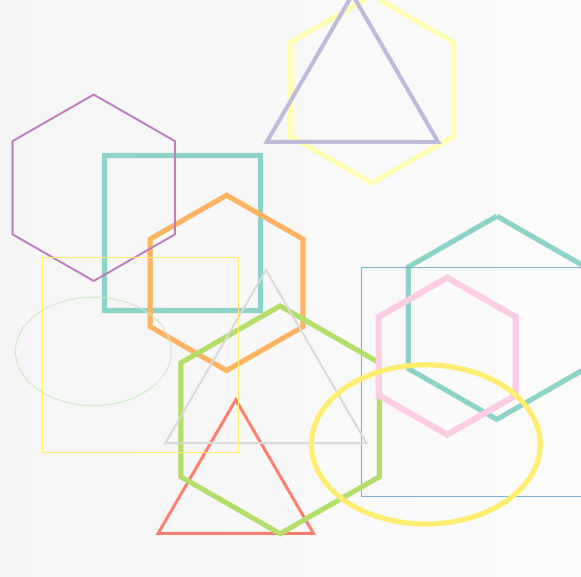[{"shape": "hexagon", "thickness": 2.5, "radius": 0.88, "center": [0.855, 0.449]}, {"shape": "square", "thickness": 2.5, "radius": 0.67, "center": [0.314, 0.596]}, {"shape": "hexagon", "thickness": 2.5, "radius": 0.81, "center": [0.64, 0.844]}, {"shape": "triangle", "thickness": 2, "radius": 0.85, "center": [0.606, 0.838]}, {"shape": "triangle", "thickness": 1.5, "radius": 0.77, "center": [0.406, 0.153]}, {"shape": "square", "thickness": 0.5, "radius": 0.99, "center": [0.82, 0.338]}, {"shape": "hexagon", "thickness": 2.5, "radius": 0.76, "center": [0.39, 0.509]}, {"shape": "hexagon", "thickness": 2.5, "radius": 0.99, "center": [0.482, 0.272]}, {"shape": "hexagon", "thickness": 3, "radius": 0.68, "center": [0.77, 0.382]}, {"shape": "triangle", "thickness": 1, "radius": 1.0, "center": [0.458, 0.332]}, {"shape": "hexagon", "thickness": 1, "radius": 0.81, "center": [0.161, 0.674]}, {"shape": "oval", "thickness": 0.5, "radius": 0.67, "center": [0.161, 0.391]}, {"shape": "square", "thickness": 0.5, "radius": 0.85, "center": [0.241, 0.386]}, {"shape": "oval", "thickness": 2.5, "radius": 0.98, "center": [0.733, 0.23]}]